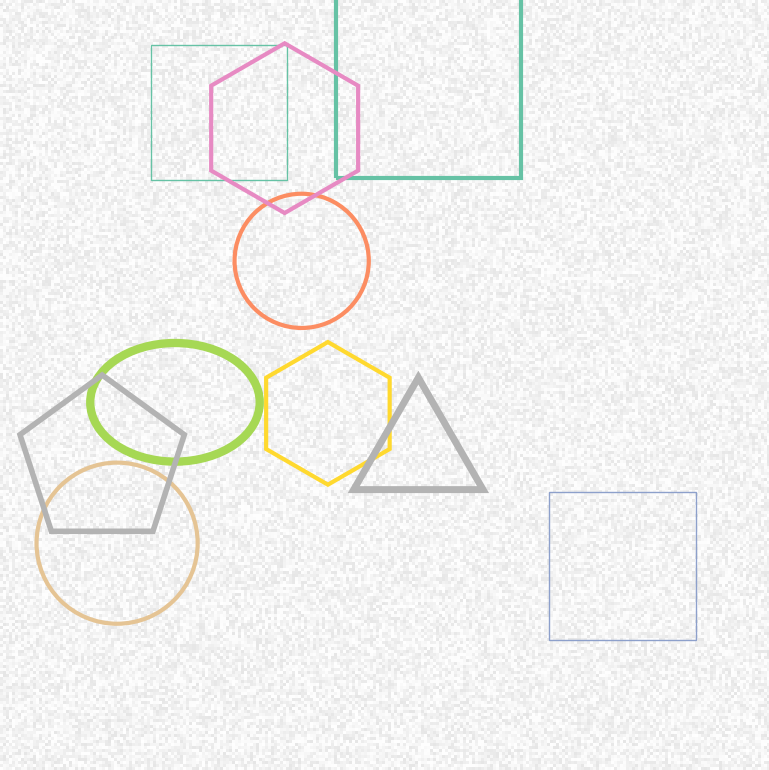[{"shape": "square", "thickness": 0.5, "radius": 0.44, "center": [0.284, 0.854]}, {"shape": "square", "thickness": 1.5, "radius": 0.6, "center": [0.557, 0.888]}, {"shape": "circle", "thickness": 1.5, "radius": 0.44, "center": [0.392, 0.661]}, {"shape": "square", "thickness": 0.5, "radius": 0.48, "center": [0.808, 0.265]}, {"shape": "hexagon", "thickness": 1.5, "radius": 0.55, "center": [0.37, 0.834]}, {"shape": "oval", "thickness": 3, "radius": 0.55, "center": [0.227, 0.478]}, {"shape": "hexagon", "thickness": 1.5, "radius": 0.46, "center": [0.426, 0.463]}, {"shape": "circle", "thickness": 1.5, "radius": 0.52, "center": [0.152, 0.295]}, {"shape": "pentagon", "thickness": 2, "radius": 0.56, "center": [0.133, 0.401]}, {"shape": "triangle", "thickness": 2.5, "radius": 0.48, "center": [0.543, 0.413]}]